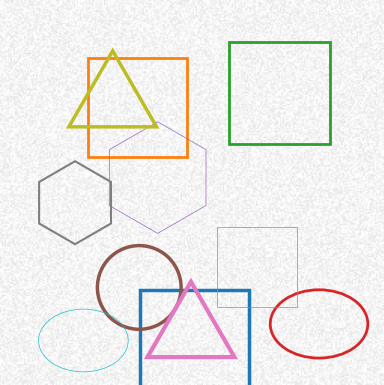[{"shape": "square", "thickness": 2.5, "radius": 0.71, "center": [0.504, 0.105]}, {"shape": "square", "thickness": 2, "radius": 0.64, "center": [0.356, 0.721]}, {"shape": "square", "thickness": 2, "radius": 0.66, "center": [0.726, 0.758]}, {"shape": "oval", "thickness": 2, "radius": 0.63, "center": [0.829, 0.159]}, {"shape": "hexagon", "thickness": 0.5, "radius": 0.72, "center": [0.409, 0.539]}, {"shape": "circle", "thickness": 2.5, "radius": 0.54, "center": [0.362, 0.253]}, {"shape": "triangle", "thickness": 3, "radius": 0.65, "center": [0.496, 0.138]}, {"shape": "hexagon", "thickness": 1.5, "radius": 0.54, "center": [0.195, 0.473]}, {"shape": "triangle", "thickness": 2.5, "radius": 0.66, "center": [0.293, 0.736]}, {"shape": "square", "thickness": 0.5, "radius": 0.52, "center": [0.666, 0.307]}, {"shape": "oval", "thickness": 0.5, "radius": 0.58, "center": [0.217, 0.116]}]